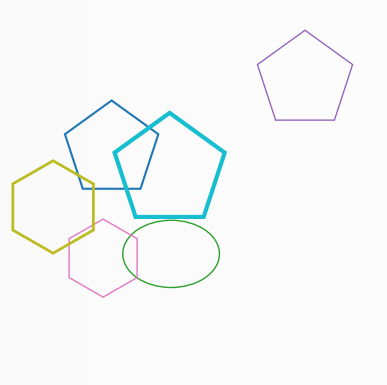[{"shape": "pentagon", "thickness": 1.5, "radius": 0.63, "center": [0.288, 0.612]}, {"shape": "oval", "thickness": 1, "radius": 0.62, "center": [0.442, 0.341]}, {"shape": "pentagon", "thickness": 1, "radius": 0.65, "center": [0.787, 0.792]}, {"shape": "hexagon", "thickness": 1, "radius": 0.51, "center": [0.266, 0.33]}, {"shape": "hexagon", "thickness": 2, "radius": 0.6, "center": [0.137, 0.462]}, {"shape": "pentagon", "thickness": 3, "radius": 0.75, "center": [0.438, 0.557]}]